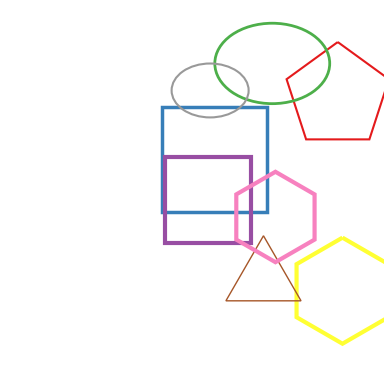[{"shape": "pentagon", "thickness": 1.5, "radius": 0.7, "center": [0.877, 0.751]}, {"shape": "square", "thickness": 2.5, "radius": 0.68, "center": [0.557, 0.586]}, {"shape": "oval", "thickness": 2, "radius": 0.75, "center": [0.707, 0.835]}, {"shape": "square", "thickness": 3, "radius": 0.56, "center": [0.54, 0.479]}, {"shape": "hexagon", "thickness": 3, "radius": 0.69, "center": [0.89, 0.245]}, {"shape": "triangle", "thickness": 1, "radius": 0.56, "center": [0.684, 0.275]}, {"shape": "hexagon", "thickness": 3, "radius": 0.59, "center": [0.715, 0.436]}, {"shape": "oval", "thickness": 1.5, "radius": 0.5, "center": [0.546, 0.765]}]